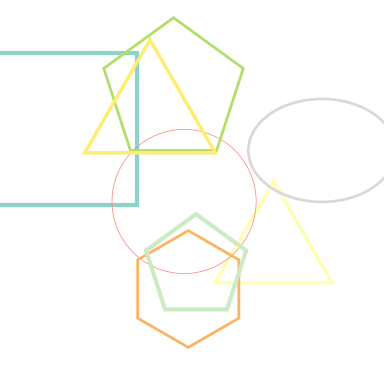[{"shape": "square", "thickness": 3, "radius": 0.98, "center": [0.161, 0.665]}, {"shape": "triangle", "thickness": 2.5, "radius": 0.88, "center": [0.711, 0.353]}, {"shape": "circle", "thickness": 0.5, "radius": 0.94, "center": [0.478, 0.477]}, {"shape": "hexagon", "thickness": 2, "radius": 0.76, "center": [0.489, 0.249]}, {"shape": "pentagon", "thickness": 2, "radius": 0.95, "center": [0.451, 0.763]}, {"shape": "oval", "thickness": 2, "radius": 0.96, "center": [0.836, 0.609]}, {"shape": "pentagon", "thickness": 3, "radius": 0.68, "center": [0.509, 0.307]}, {"shape": "triangle", "thickness": 2.5, "radius": 0.98, "center": [0.39, 0.701]}]